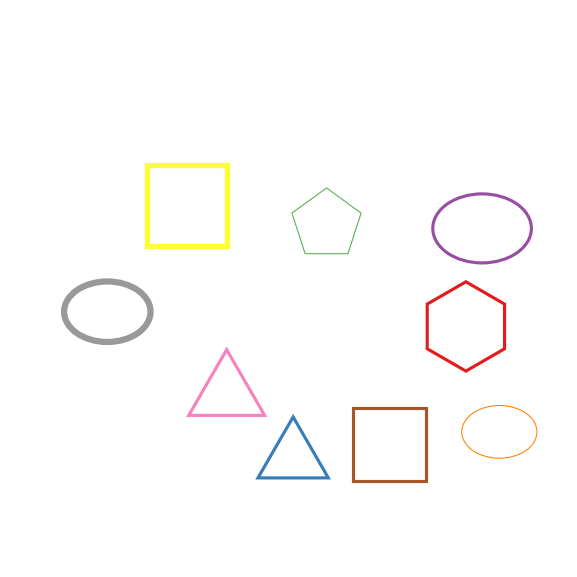[{"shape": "hexagon", "thickness": 1.5, "radius": 0.39, "center": [0.807, 0.434]}, {"shape": "triangle", "thickness": 1.5, "radius": 0.35, "center": [0.508, 0.207]}, {"shape": "pentagon", "thickness": 0.5, "radius": 0.31, "center": [0.565, 0.611]}, {"shape": "oval", "thickness": 1.5, "radius": 0.43, "center": [0.835, 0.604]}, {"shape": "oval", "thickness": 0.5, "radius": 0.33, "center": [0.865, 0.251]}, {"shape": "square", "thickness": 2.5, "radius": 0.35, "center": [0.324, 0.643]}, {"shape": "square", "thickness": 1.5, "radius": 0.32, "center": [0.675, 0.23]}, {"shape": "triangle", "thickness": 1.5, "radius": 0.38, "center": [0.393, 0.318]}, {"shape": "oval", "thickness": 3, "radius": 0.37, "center": [0.186, 0.459]}]